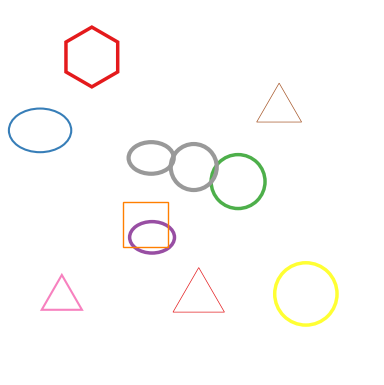[{"shape": "triangle", "thickness": 0.5, "radius": 0.39, "center": [0.516, 0.228]}, {"shape": "hexagon", "thickness": 2.5, "radius": 0.39, "center": [0.239, 0.852]}, {"shape": "oval", "thickness": 1.5, "radius": 0.4, "center": [0.104, 0.661]}, {"shape": "circle", "thickness": 2.5, "radius": 0.35, "center": [0.618, 0.528]}, {"shape": "oval", "thickness": 2.5, "radius": 0.29, "center": [0.395, 0.384]}, {"shape": "square", "thickness": 1, "radius": 0.29, "center": [0.379, 0.416]}, {"shape": "circle", "thickness": 2.5, "radius": 0.4, "center": [0.794, 0.237]}, {"shape": "triangle", "thickness": 0.5, "radius": 0.34, "center": [0.725, 0.717]}, {"shape": "triangle", "thickness": 1.5, "radius": 0.3, "center": [0.161, 0.226]}, {"shape": "oval", "thickness": 3, "radius": 0.29, "center": [0.393, 0.59]}, {"shape": "circle", "thickness": 3, "radius": 0.3, "center": [0.503, 0.566]}]